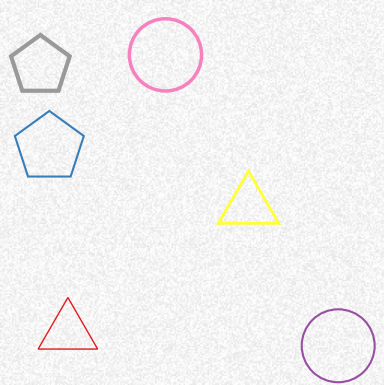[{"shape": "triangle", "thickness": 1, "radius": 0.45, "center": [0.176, 0.138]}, {"shape": "pentagon", "thickness": 1.5, "radius": 0.47, "center": [0.128, 0.618]}, {"shape": "circle", "thickness": 1.5, "radius": 0.47, "center": [0.878, 0.102]}, {"shape": "triangle", "thickness": 2, "radius": 0.45, "center": [0.645, 0.465]}, {"shape": "circle", "thickness": 2.5, "radius": 0.47, "center": [0.43, 0.857]}, {"shape": "pentagon", "thickness": 3, "radius": 0.4, "center": [0.105, 0.829]}]